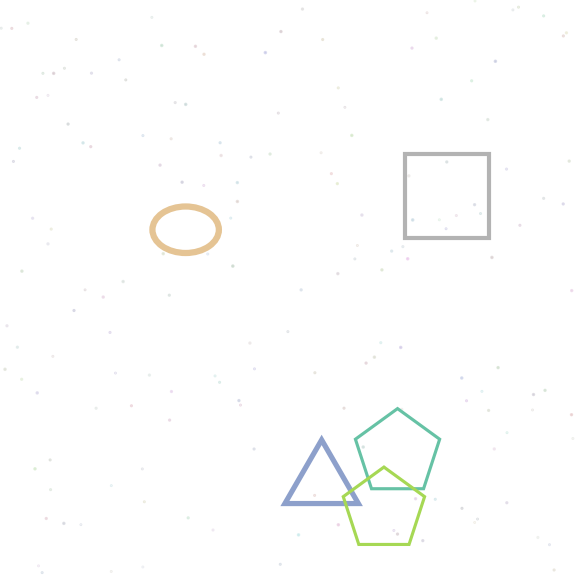[{"shape": "pentagon", "thickness": 1.5, "radius": 0.38, "center": [0.688, 0.215]}, {"shape": "triangle", "thickness": 2.5, "radius": 0.37, "center": [0.557, 0.164]}, {"shape": "pentagon", "thickness": 1.5, "radius": 0.37, "center": [0.665, 0.116]}, {"shape": "oval", "thickness": 3, "radius": 0.29, "center": [0.321, 0.601]}, {"shape": "square", "thickness": 2, "radius": 0.36, "center": [0.774, 0.66]}]